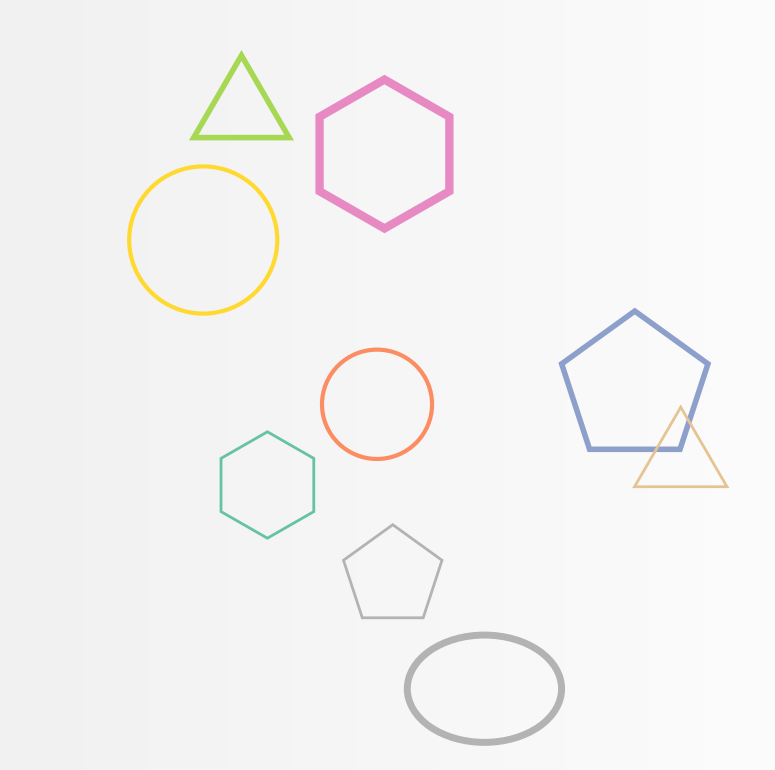[{"shape": "hexagon", "thickness": 1, "radius": 0.35, "center": [0.345, 0.37]}, {"shape": "circle", "thickness": 1.5, "radius": 0.36, "center": [0.486, 0.475]}, {"shape": "pentagon", "thickness": 2, "radius": 0.5, "center": [0.819, 0.497]}, {"shape": "hexagon", "thickness": 3, "radius": 0.48, "center": [0.496, 0.8]}, {"shape": "triangle", "thickness": 2, "radius": 0.36, "center": [0.312, 0.857]}, {"shape": "circle", "thickness": 1.5, "radius": 0.48, "center": [0.262, 0.688]}, {"shape": "triangle", "thickness": 1, "radius": 0.34, "center": [0.878, 0.402]}, {"shape": "pentagon", "thickness": 1, "radius": 0.33, "center": [0.507, 0.252]}, {"shape": "oval", "thickness": 2.5, "radius": 0.5, "center": [0.625, 0.106]}]